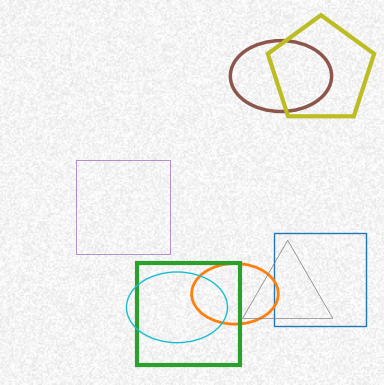[{"shape": "square", "thickness": 1, "radius": 0.6, "center": [0.83, 0.274]}, {"shape": "oval", "thickness": 2, "radius": 0.56, "center": [0.61, 0.237]}, {"shape": "square", "thickness": 3, "radius": 0.66, "center": [0.489, 0.184]}, {"shape": "square", "thickness": 0.5, "radius": 0.61, "center": [0.319, 0.462]}, {"shape": "oval", "thickness": 2.5, "radius": 0.66, "center": [0.73, 0.802]}, {"shape": "triangle", "thickness": 0.5, "radius": 0.68, "center": [0.747, 0.241]}, {"shape": "pentagon", "thickness": 3, "radius": 0.73, "center": [0.834, 0.815]}, {"shape": "oval", "thickness": 1, "radius": 0.66, "center": [0.46, 0.202]}]